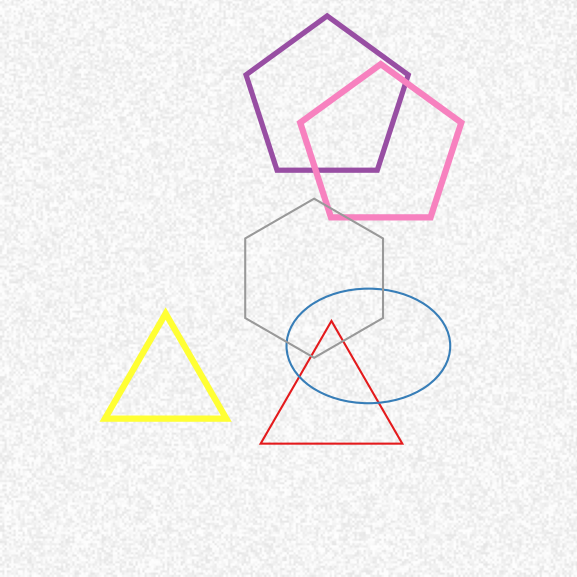[{"shape": "triangle", "thickness": 1, "radius": 0.71, "center": [0.574, 0.302]}, {"shape": "oval", "thickness": 1, "radius": 0.71, "center": [0.638, 0.4]}, {"shape": "pentagon", "thickness": 2.5, "radius": 0.74, "center": [0.566, 0.824]}, {"shape": "triangle", "thickness": 3, "radius": 0.61, "center": [0.287, 0.335]}, {"shape": "pentagon", "thickness": 3, "radius": 0.73, "center": [0.659, 0.741]}, {"shape": "hexagon", "thickness": 1, "radius": 0.69, "center": [0.544, 0.517]}]